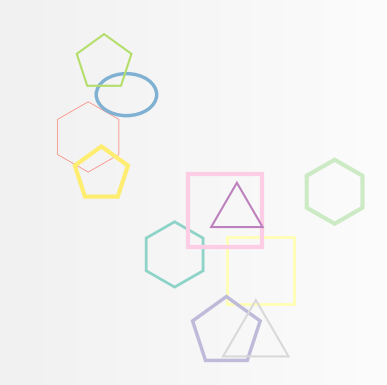[{"shape": "hexagon", "thickness": 2, "radius": 0.42, "center": [0.451, 0.339]}, {"shape": "square", "thickness": 2, "radius": 0.43, "center": [0.672, 0.297]}, {"shape": "pentagon", "thickness": 2.5, "radius": 0.46, "center": [0.584, 0.138]}, {"shape": "hexagon", "thickness": 0.5, "radius": 0.46, "center": [0.228, 0.644]}, {"shape": "oval", "thickness": 2.5, "radius": 0.39, "center": [0.326, 0.754]}, {"shape": "pentagon", "thickness": 1.5, "radius": 0.37, "center": [0.269, 0.837]}, {"shape": "square", "thickness": 3, "radius": 0.48, "center": [0.58, 0.454]}, {"shape": "triangle", "thickness": 1.5, "radius": 0.49, "center": [0.66, 0.123]}, {"shape": "triangle", "thickness": 1.5, "radius": 0.38, "center": [0.611, 0.449]}, {"shape": "hexagon", "thickness": 3, "radius": 0.42, "center": [0.864, 0.502]}, {"shape": "pentagon", "thickness": 3, "radius": 0.36, "center": [0.262, 0.548]}]